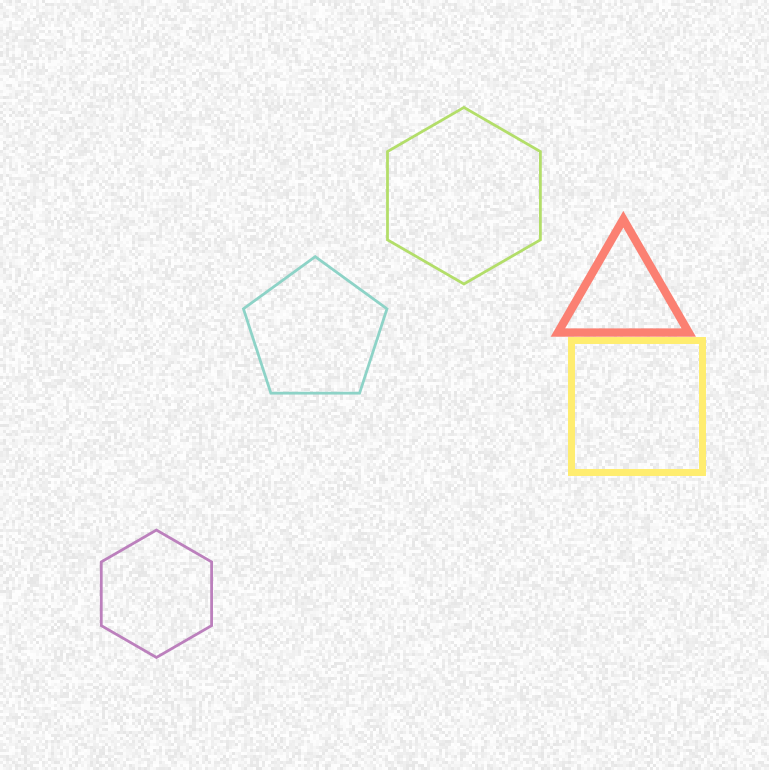[{"shape": "pentagon", "thickness": 1, "radius": 0.49, "center": [0.409, 0.569]}, {"shape": "triangle", "thickness": 3, "radius": 0.49, "center": [0.81, 0.617]}, {"shape": "hexagon", "thickness": 1, "radius": 0.57, "center": [0.603, 0.746]}, {"shape": "hexagon", "thickness": 1, "radius": 0.41, "center": [0.203, 0.229]}, {"shape": "square", "thickness": 2.5, "radius": 0.43, "center": [0.827, 0.472]}]